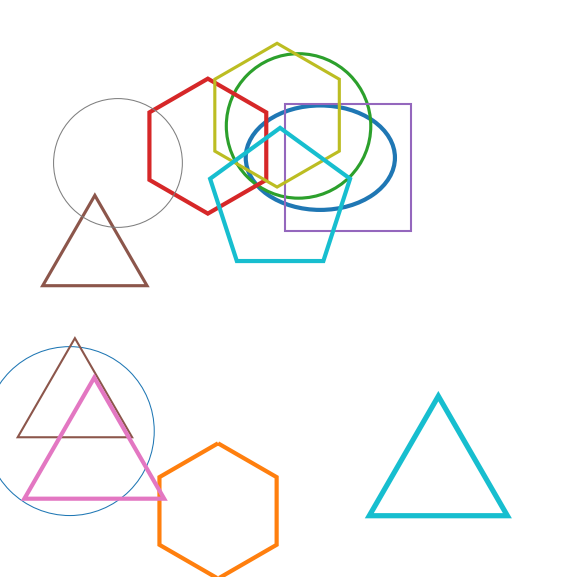[{"shape": "circle", "thickness": 0.5, "radius": 0.73, "center": [0.121, 0.253]}, {"shape": "oval", "thickness": 2, "radius": 0.65, "center": [0.555, 0.726]}, {"shape": "hexagon", "thickness": 2, "radius": 0.59, "center": [0.378, 0.114]}, {"shape": "circle", "thickness": 1.5, "radius": 0.63, "center": [0.517, 0.781]}, {"shape": "hexagon", "thickness": 2, "radius": 0.58, "center": [0.36, 0.746]}, {"shape": "square", "thickness": 1, "radius": 0.55, "center": [0.602, 0.709]}, {"shape": "triangle", "thickness": 1.5, "radius": 0.52, "center": [0.164, 0.557]}, {"shape": "triangle", "thickness": 1, "radius": 0.57, "center": [0.13, 0.299]}, {"shape": "triangle", "thickness": 2, "radius": 0.7, "center": [0.163, 0.205]}, {"shape": "circle", "thickness": 0.5, "radius": 0.56, "center": [0.204, 0.717]}, {"shape": "hexagon", "thickness": 1.5, "radius": 0.62, "center": [0.48, 0.8]}, {"shape": "pentagon", "thickness": 2, "radius": 0.64, "center": [0.485, 0.65]}, {"shape": "triangle", "thickness": 2.5, "radius": 0.69, "center": [0.759, 0.175]}]